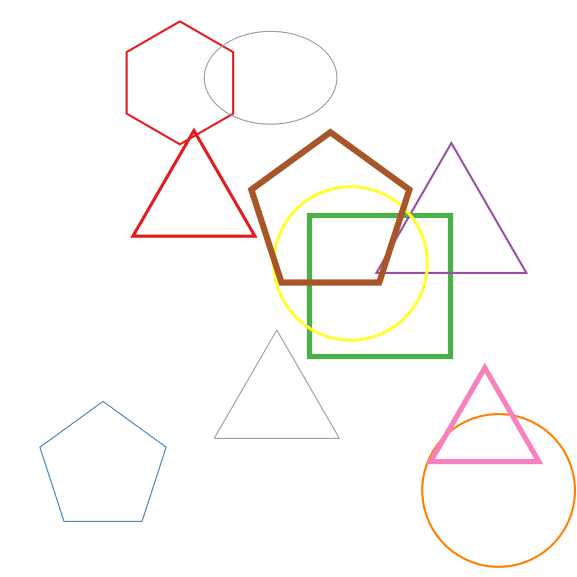[{"shape": "hexagon", "thickness": 1, "radius": 0.53, "center": [0.312, 0.856]}, {"shape": "triangle", "thickness": 1.5, "radius": 0.61, "center": [0.336, 0.651]}, {"shape": "pentagon", "thickness": 0.5, "radius": 0.57, "center": [0.178, 0.189]}, {"shape": "square", "thickness": 2.5, "radius": 0.61, "center": [0.657, 0.505]}, {"shape": "triangle", "thickness": 1, "radius": 0.75, "center": [0.782, 0.601]}, {"shape": "circle", "thickness": 1, "radius": 0.66, "center": [0.863, 0.15]}, {"shape": "circle", "thickness": 1.5, "radius": 0.66, "center": [0.607, 0.543]}, {"shape": "pentagon", "thickness": 3, "radius": 0.72, "center": [0.572, 0.626]}, {"shape": "triangle", "thickness": 2.5, "radius": 0.54, "center": [0.839, 0.254]}, {"shape": "triangle", "thickness": 0.5, "radius": 0.63, "center": [0.479, 0.303]}, {"shape": "oval", "thickness": 0.5, "radius": 0.57, "center": [0.469, 0.864]}]